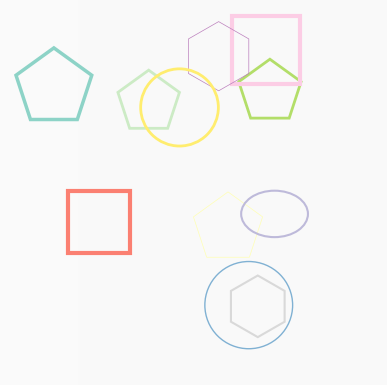[{"shape": "pentagon", "thickness": 2.5, "radius": 0.51, "center": [0.139, 0.773]}, {"shape": "pentagon", "thickness": 0.5, "radius": 0.47, "center": [0.588, 0.408]}, {"shape": "oval", "thickness": 1.5, "radius": 0.43, "center": [0.709, 0.444]}, {"shape": "square", "thickness": 3, "radius": 0.4, "center": [0.256, 0.423]}, {"shape": "circle", "thickness": 1, "radius": 0.57, "center": [0.642, 0.207]}, {"shape": "pentagon", "thickness": 2, "radius": 0.42, "center": [0.697, 0.762]}, {"shape": "square", "thickness": 3, "radius": 0.44, "center": [0.687, 0.87]}, {"shape": "hexagon", "thickness": 1.5, "radius": 0.4, "center": [0.665, 0.204]}, {"shape": "hexagon", "thickness": 0.5, "radius": 0.45, "center": [0.564, 0.854]}, {"shape": "pentagon", "thickness": 2, "radius": 0.42, "center": [0.384, 0.734]}, {"shape": "circle", "thickness": 2, "radius": 0.5, "center": [0.463, 0.721]}]